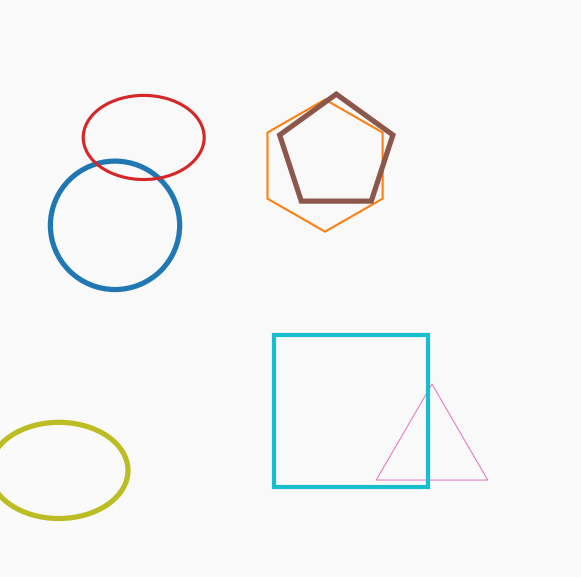[{"shape": "circle", "thickness": 2.5, "radius": 0.56, "center": [0.198, 0.609]}, {"shape": "hexagon", "thickness": 1, "radius": 0.57, "center": [0.559, 0.712]}, {"shape": "oval", "thickness": 1.5, "radius": 0.52, "center": [0.247, 0.761]}, {"shape": "pentagon", "thickness": 2.5, "radius": 0.51, "center": [0.579, 0.734]}, {"shape": "triangle", "thickness": 0.5, "radius": 0.55, "center": [0.743, 0.223]}, {"shape": "oval", "thickness": 2.5, "radius": 0.59, "center": [0.101, 0.185]}, {"shape": "square", "thickness": 2, "radius": 0.66, "center": [0.604, 0.287]}]